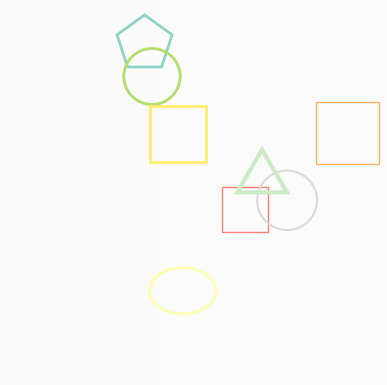[{"shape": "pentagon", "thickness": 2, "radius": 0.37, "center": [0.373, 0.886]}, {"shape": "oval", "thickness": 2, "radius": 0.43, "center": [0.472, 0.245]}, {"shape": "square", "thickness": 1, "radius": 0.29, "center": [0.633, 0.457]}, {"shape": "square", "thickness": 1, "radius": 0.41, "center": [0.896, 0.654]}, {"shape": "circle", "thickness": 2, "radius": 0.36, "center": [0.392, 0.801]}, {"shape": "circle", "thickness": 1.5, "radius": 0.39, "center": [0.741, 0.48]}, {"shape": "triangle", "thickness": 3, "radius": 0.37, "center": [0.676, 0.537]}, {"shape": "square", "thickness": 2, "radius": 0.36, "center": [0.46, 0.652]}]